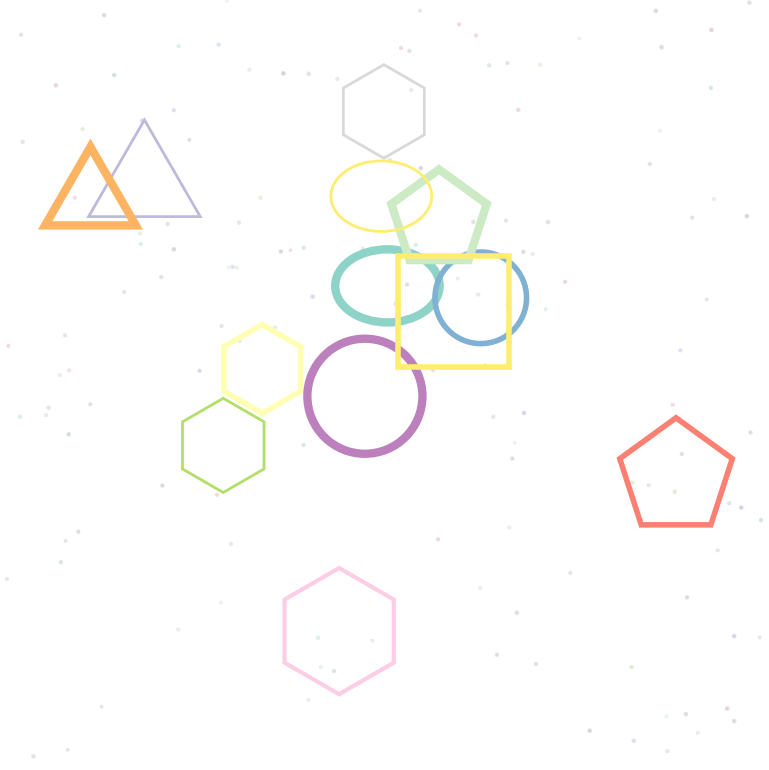[{"shape": "oval", "thickness": 3, "radius": 0.34, "center": [0.503, 0.629]}, {"shape": "hexagon", "thickness": 2, "radius": 0.29, "center": [0.341, 0.521]}, {"shape": "triangle", "thickness": 1, "radius": 0.42, "center": [0.188, 0.761]}, {"shape": "pentagon", "thickness": 2, "radius": 0.38, "center": [0.878, 0.381]}, {"shape": "circle", "thickness": 2, "radius": 0.3, "center": [0.624, 0.613]}, {"shape": "triangle", "thickness": 3, "radius": 0.34, "center": [0.117, 0.741]}, {"shape": "hexagon", "thickness": 1, "radius": 0.31, "center": [0.29, 0.422]}, {"shape": "hexagon", "thickness": 1.5, "radius": 0.41, "center": [0.44, 0.18]}, {"shape": "hexagon", "thickness": 1, "radius": 0.3, "center": [0.498, 0.855]}, {"shape": "circle", "thickness": 3, "radius": 0.37, "center": [0.474, 0.485]}, {"shape": "pentagon", "thickness": 3, "radius": 0.33, "center": [0.57, 0.715]}, {"shape": "square", "thickness": 2, "radius": 0.36, "center": [0.589, 0.596]}, {"shape": "oval", "thickness": 1, "radius": 0.33, "center": [0.495, 0.745]}]